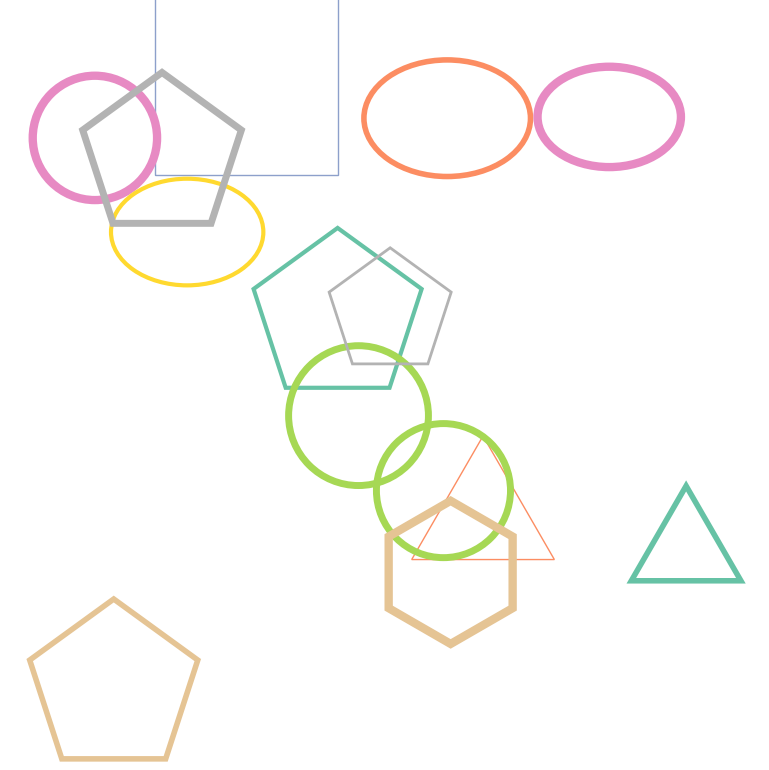[{"shape": "triangle", "thickness": 2, "radius": 0.41, "center": [0.891, 0.287]}, {"shape": "pentagon", "thickness": 1.5, "radius": 0.57, "center": [0.438, 0.589]}, {"shape": "oval", "thickness": 2, "radius": 0.54, "center": [0.581, 0.846]}, {"shape": "triangle", "thickness": 0.5, "radius": 0.53, "center": [0.627, 0.327]}, {"shape": "square", "thickness": 0.5, "radius": 0.59, "center": [0.32, 0.891]}, {"shape": "oval", "thickness": 3, "radius": 0.47, "center": [0.791, 0.848]}, {"shape": "circle", "thickness": 3, "radius": 0.4, "center": [0.123, 0.821]}, {"shape": "circle", "thickness": 2.5, "radius": 0.44, "center": [0.576, 0.363]}, {"shape": "circle", "thickness": 2.5, "radius": 0.45, "center": [0.466, 0.46]}, {"shape": "oval", "thickness": 1.5, "radius": 0.49, "center": [0.243, 0.699]}, {"shape": "hexagon", "thickness": 3, "radius": 0.46, "center": [0.585, 0.257]}, {"shape": "pentagon", "thickness": 2, "radius": 0.57, "center": [0.148, 0.107]}, {"shape": "pentagon", "thickness": 1, "radius": 0.42, "center": [0.507, 0.595]}, {"shape": "pentagon", "thickness": 2.5, "radius": 0.54, "center": [0.21, 0.798]}]